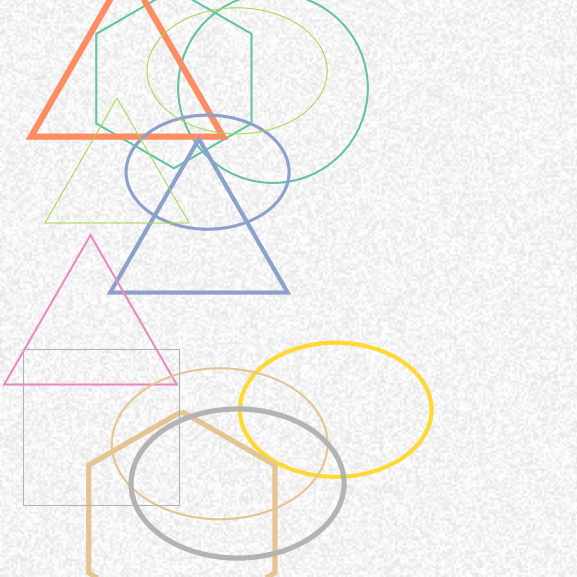[{"shape": "circle", "thickness": 1, "radius": 0.82, "center": [0.473, 0.847]}, {"shape": "hexagon", "thickness": 1, "radius": 0.78, "center": [0.301, 0.863]}, {"shape": "triangle", "thickness": 3, "radius": 0.96, "center": [0.22, 0.859]}, {"shape": "triangle", "thickness": 2, "radius": 0.89, "center": [0.344, 0.581]}, {"shape": "oval", "thickness": 1.5, "radius": 0.71, "center": [0.359, 0.701]}, {"shape": "triangle", "thickness": 1, "radius": 0.86, "center": [0.157, 0.419]}, {"shape": "triangle", "thickness": 0.5, "radius": 0.72, "center": [0.203, 0.685]}, {"shape": "oval", "thickness": 0.5, "radius": 0.78, "center": [0.411, 0.876]}, {"shape": "oval", "thickness": 2, "radius": 0.83, "center": [0.581, 0.29]}, {"shape": "hexagon", "thickness": 2.5, "radius": 0.93, "center": [0.315, 0.1]}, {"shape": "oval", "thickness": 1, "radius": 0.93, "center": [0.38, 0.231]}, {"shape": "oval", "thickness": 2.5, "radius": 0.92, "center": [0.411, 0.162]}, {"shape": "square", "thickness": 0.5, "radius": 0.68, "center": [0.175, 0.26]}]